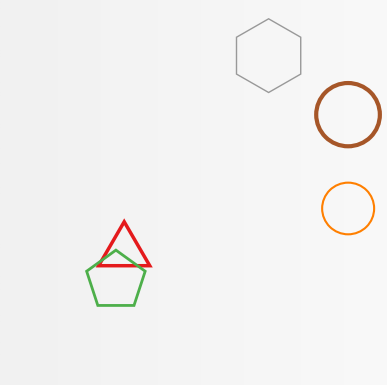[{"shape": "triangle", "thickness": 2.5, "radius": 0.38, "center": [0.321, 0.348]}, {"shape": "pentagon", "thickness": 2, "radius": 0.4, "center": [0.299, 0.271]}, {"shape": "circle", "thickness": 1.5, "radius": 0.34, "center": [0.898, 0.458]}, {"shape": "circle", "thickness": 3, "radius": 0.41, "center": [0.898, 0.702]}, {"shape": "hexagon", "thickness": 1, "radius": 0.48, "center": [0.693, 0.855]}]